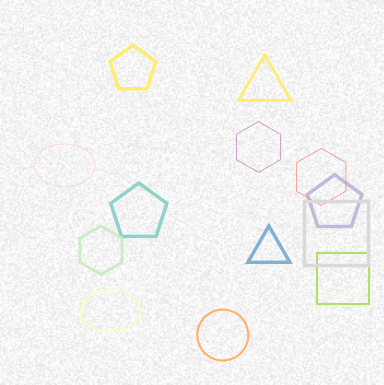[{"shape": "pentagon", "thickness": 2.5, "radius": 0.38, "center": [0.361, 0.448]}, {"shape": "oval", "thickness": 1, "radius": 0.39, "center": [0.287, 0.192]}, {"shape": "pentagon", "thickness": 2.5, "radius": 0.37, "center": [0.869, 0.472]}, {"shape": "hexagon", "thickness": 0.5, "radius": 0.37, "center": [0.834, 0.541]}, {"shape": "triangle", "thickness": 2.5, "radius": 0.32, "center": [0.698, 0.35]}, {"shape": "circle", "thickness": 1.5, "radius": 0.33, "center": [0.579, 0.13]}, {"shape": "square", "thickness": 1.5, "radius": 0.34, "center": [0.891, 0.277]}, {"shape": "oval", "thickness": 0.5, "radius": 0.4, "center": [0.168, 0.57]}, {"shape": "square", "thickness": 2.5, "radius": 0.42, "center": [0.872, 0.394]}, {"shape": "hexagon", "thickness": 0.5, "radius": 0.33, "center": [0.671, 0.618]}, {"shape": "hexagon", "thickness": 2, "radius": 0.32, "center": [0.262, 0.35]}, {"shape": "triangle", "thickness": 2, "radius": 0.39, "center": [0.688, 0.779]}, {"shape": "pentagon", "thickness": 2.5, "radius": 0.31, "center": [0.345, 0.82]}]